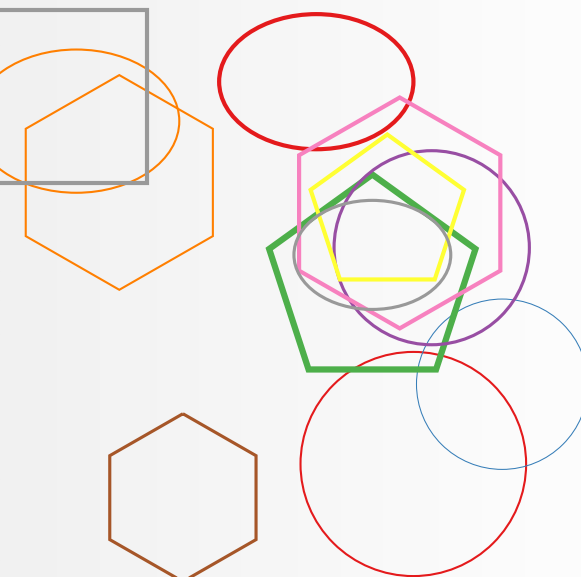[{"shape": "oval", "thickness": 2, "radius": 0.84, "center": [0.544, 0.858]}, {"shape": "circle", "thickness": 1, "radius": 0.97, "center": [0.711, 0.196]}, {"shape": "circle", "thickness": 0.5, "radius": 0.74, "center": [0.864, 0.334]}, {"shape": "pentagon", "thickness": 3, "radius": 0.93, "center": [0.641, 0.51]}, {"shape": "circle", "thickness": 1.5, "radius": 0.84, "center": [0.743, 0.57]}, {"shape": "oval", "thickness": 1, "radius": 0.89, "center": [0.131, 0.789]}, {"shape": "hexagon", "thickness": 1, "radius": 0.93, "center": [0.205, 0.683]}, {"shape": "pentagon", "thickness": 2, "radius": 0.69, "center": [0.666, 0.627]}, {"shape": "hexagon", "thickness": 1.5, "radius": 0.73, "center": [0.315, 0.137]}, {"shape": "hexagon", "thickness": 2, "radius": 1.0, "center": [0.688, 0.63]}, {"shape": "square", "thickness": 2, "radius": 0.75, "center": [0.102, 0.831]}, {"shape": "oval", "thickness": 1.5, "radius": 0.67, "center": [0.641, 0.558]}]